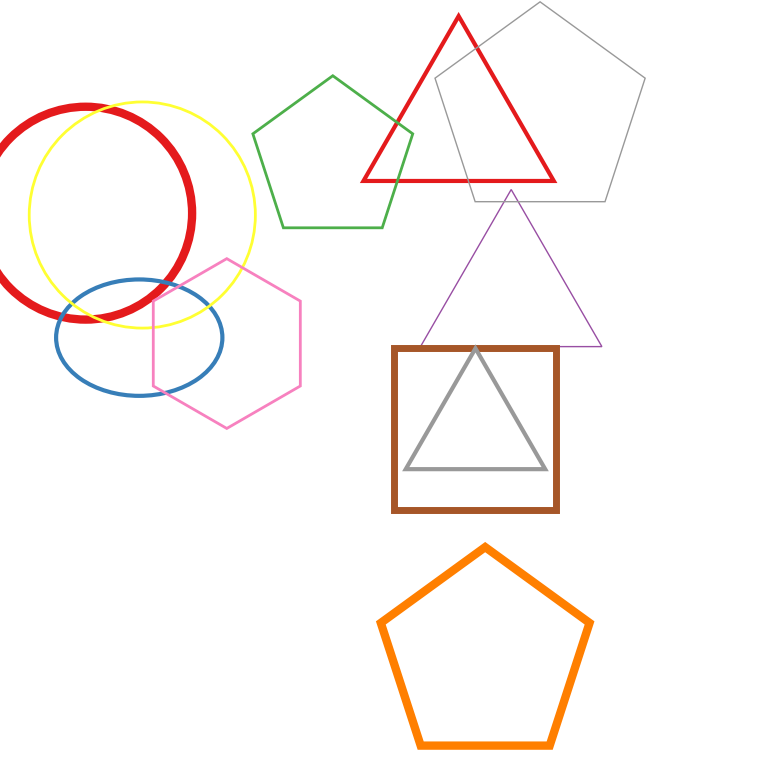[{"shape": "triangle", "thickness": 1.5, "radius": 0.71, "center": [0.596, 0.836]}, {"shape": "circle", "thickness": 3, "radius": 0.69, "center": [0.111, 0.723]}, {"shape": "oval", "thickness": 1.5, "radius": 0.54, "center": [0.181, 0.561]}, {"shape": "pentagon", "thickness": 1, "radius": 0.55, "center": [0.432, 0.792]}, {"shape": "triangle", "thickness": 0.5, "radius": 0.68, "center": [0.664, 0.618]}, {"shape": "pentagon", "thickness": 3, "radius": 0.71, "center": [0.63, 0.147]}, {"shape": "circle", "thickness": 1, "radius": 0.73, "center": [0.185, 0.721]}, {"shape": "square", "thickness": 2.5, "radius": 0.53, "center": [0.617, 0.443]}, {"shape": "hexagon", "thickness": 1, "radius": 0.55, "center": [0.295, 0.554]}, {"shape": "pentagon", "thickness": 0.5, "radius": 0.72, "center": [0.701, 0.854]}, {"shape": "triangle", "thickness": 1.5, "radius": 0.52, "center": [0.617, 0.443]}]